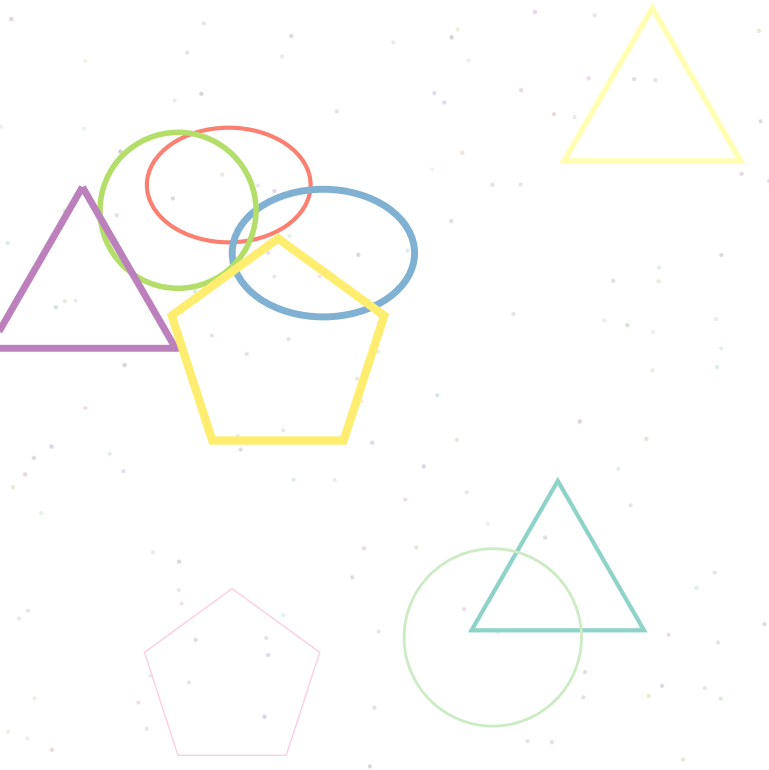[{"shape": "triangle", "thickness": 1.5, "radius": 0.65, "center": [0.724, 0.246]}, {"shape": "triangle", "thickness": 2, "radius": 0.66, "center": [0.847, 0.857]}, {"shape": "oval", "thickness": 1.5, "radius": 0.53, "center": [0.297, 0.76]}, {"shape": "oval", "thickness": 2.5, "radius": 0.59, "center": [0.42, 0.671]}, {"shape": "circle", "thickness": 2, "radius": 0.51, "center": [0.231, 0.727]}, {"shape": "pentagon", "thickness": 0.5, "radius": 0.6, "center": [0.301, 0.116]}, {"shape": "triangle", "thickness": 2.5, "radius": 0.7, "center": [0.107, 0.618]}, {"shape": "circle", "thickness": 1, "radius": 0.58, "center": [0.64, 0.172]}, {"shape": "pentagon", "thickness": 3, "radius": 0.73, "center": [0.361, 0.545]}]